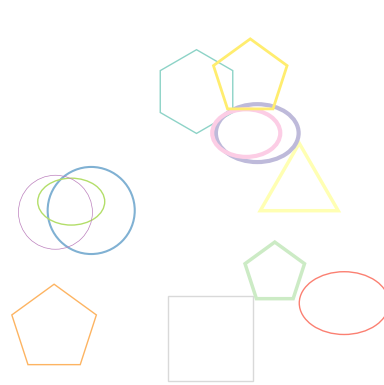[{"shape": "hexagon", "thickness": 1, "radius": 0.54, "center": [0.51, 0.762]}, {"shape": "triangle", "thickness": 2.5, "radius": 0.58, "center": [0.777, 0.511]}, {"shape": "oval", "thickness": 3, "radius": 0.54, "center": [0.668, 0.654]}, {"shape": "oval", "thickness": 1, "radius": 0.58, "center": [0.894, 0.213]}, {"shape": "circle", "thickness": 1.5, "radius": 0.57, "center": [0.237, 0.453]}, {"shape": "pentagon", "thickness": 1, "radius": 0.58, "center": [0.141, 0.146]}, {"shape": "oval", "thickness": 1, "radius": 0.43, "center": [0.185, 0.476]}, {"shape": "oval", "thickness": 3, "radius": 0.44, "center": [0.64, 0.654]}, {"shape": "square", "thickness": 1, "radius": 0.55, "center": [0.547, 0.121]}, {"shape": "circle", "thickness": 0.5, "radius": 0.48, "center": [0.144, 0.449]}, {"shape": "pentagon", "thickness": 2.5, "radius": 0.41, "center": [0.714, 0.29]}, {"shape": "pentagon", "thickness": 2, "radius": 0.5, "center": [0.65, 0.799]}]